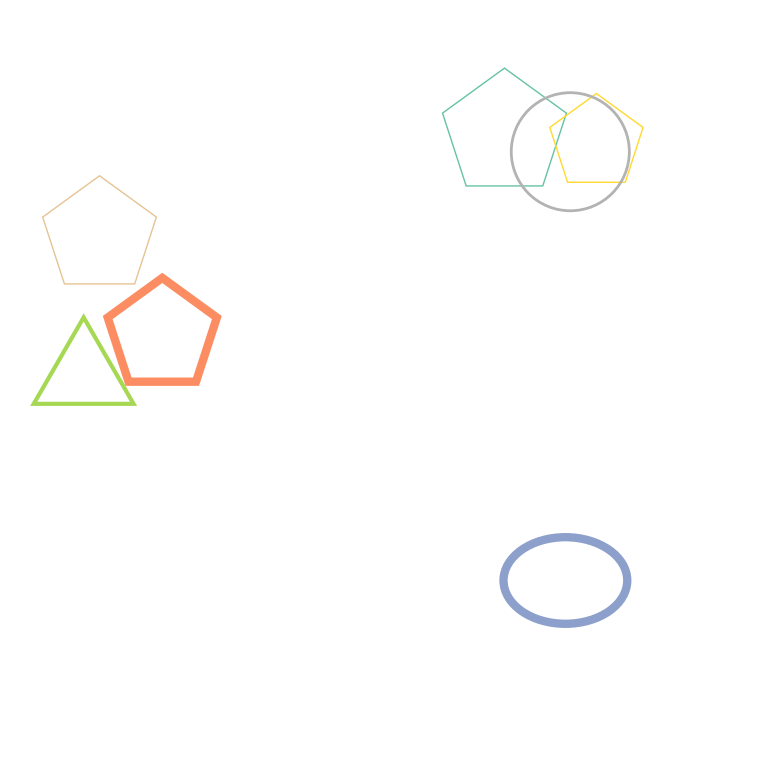[{"shape": "pentagon", "thickness": 0.5, "radius": 0.42, "center": [0.655, 0.827]}, {"shape": "pentagon", "thickness": 3, "radius": 0.37, "center": [0.211, 0.565]}, {"shape": "oval", "thickness": 3, "radius": 0.4, "center": [0.734, 0.246]}, {"shape": "triangle", "thickness": 1.5, "radius": 0.37, "center": [0.109, 0.513]}, {"shape": "pentagon", "thickness": 0.5, "radius": 0.32, "center": [0.775, 0.815]}, {"shape": "pentagon", "thickness": 0.5, "radius": 0.39, "center": [0.129, 0.694]}, {"shape": "circle", "thickness": 1, "radius": 0.38, "center": [0.741, 0.803]}]